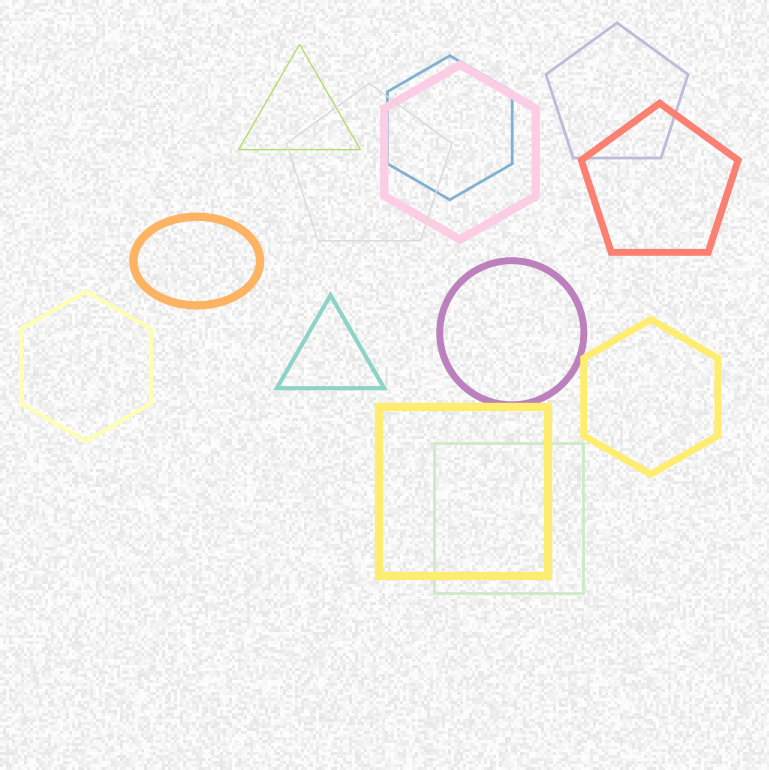[{"shape": "triangle", "thickness": 1.5, "radius": 0.4, "center": [0.429, 0.536]}, {"shape": "hexagon", "thickness": 1.5, "radius": 0.49, "center": [0.112, 0.524]}, {"shape": "pentagon", "thickness": 1, "radius": 0.49, "center": [0.801, 0.873]}, {"shape": "pentagon", "thickness": 2.5, "radius": 0.54, "center": [0.857, 0.759]}, {"shape": "hexagon", "thickness": 1, "radius": 0.47, "center": [0.584, 0.834]}, {"shape": "oval", "thickness": 3, "radius": 0.41, "center": [0.255, 0.661]}, {"shape": "triangle", "thickness": 0.5, "radius": 0.46, "center": [0.389, 0.851]}, {"shape": "hexagon", "thickness": 3, "radius": 0.57, "center": [0.597, 0.802]}, {"shape": "pentagon", "thickness": 0.5, "radius": 0.57, "center": [0.479, 0.779]}, {"shape": "circle", "thickness": 2.5, "radius": 0.47, "center": [0.665, 0.568]}, {"shape": "square", "thickness": 1, "radius": 0.49, "center": [0.66, 0.327]}, {"shape": "square", "thickness": 3, "radius": 0.55, "center": [0.602, 0.361]}, {"shape": "hexagon", "thickness": 2.5, "radius": 0.5, "center": [0.845, 0.485]}]